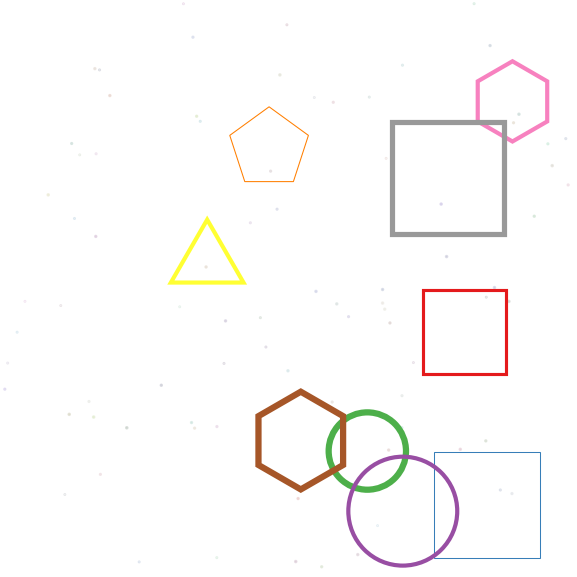[{"shape": "square", "thickness": 1.5, "radius": 0.36, "center": [0.804, 0.425]}, {"shape": "square", "thickness": 0.5, "radius": 0.46, "center": [0.843, 0.125]}, {"shape": "circle", "thickness": 3, "radius": 0.33, "center": [0.636, 0.218]}, {"shape": "circle", "thickness": 2, "radius": 0.47, "center": [0.697, 0.114]}, {"shape": "pentagon", "thickness": 0.5, "radius": 0.36, "center": [0.466, 0.743]}, {"shape": "triangle", "thickness": 2, "radius": 0.36, "center": [0.359, 0.546]}, {"shape": "hexagon", "thickness": 3, "radius": 0.42, "center": [0.521, 0.236]}, {"shape": "hexagon", "thickness": 2, "radius": 0.35, "center": [0.887, 0.824]}, {"shape": "square", "thickness": 2.5, "radius": 0.48, "center": [0.775, 0.69]}]